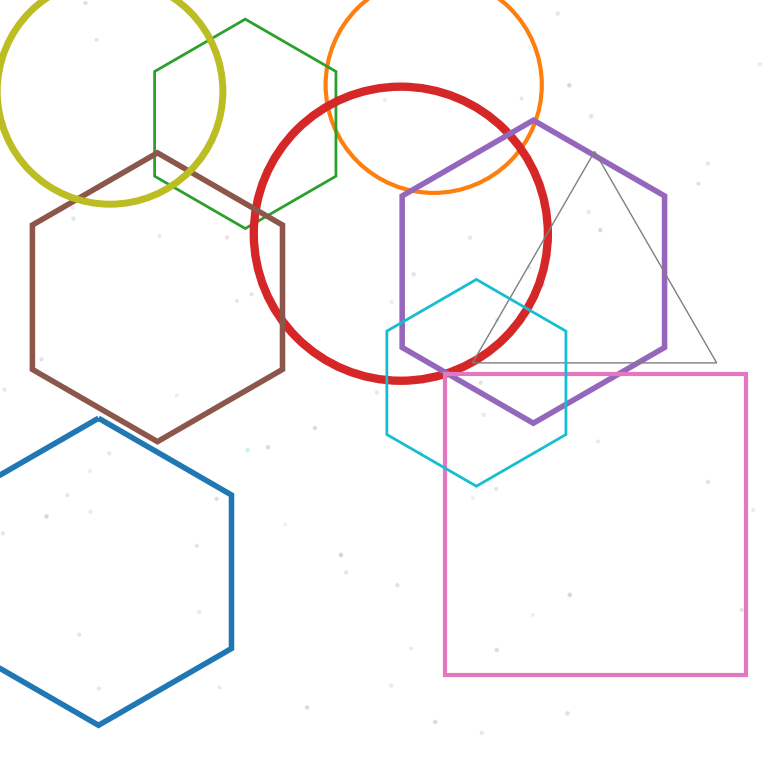[{"shape": "hexagon", "thickness": 2, "radius": 1.0, "center": [0.128, 0.257]}, {"shape": "circle", "thickness": 1.5, "radius": 0.7, "center": [0.563, 0.89]}, {"shape": "hexagon", "thickness": 1, "radius": 0.68, "center": [0.319, 0.839]}, {"shape": "circle", "thickness": 3, "radius": 0.95, "center": [0.521, 0.696]}, {"shape": "hexagon", "thickness": 2, "radius": 0.98, "center": [0.693, 0.647]}, {"shape": "hexagon", "thickness": 2, "radius": 0.94, "center": [0.204, 0.614]}, {"shape": "square", "thickness": 1.5, "radius": 0.98, "center": [0.773, 0.319]}, {"shape": "triangle", "thickness": 0.5, "radius": 0.92, "center": [0.772, 0.62]}, {"shape": "circle", "thickness": 2.5, "radius": 0.73, "center": [0.143, 0.881]}, {"shape": "hexagon", "thickness": 1, "radius": 0.67, "center": [0.619, 0.503]}]